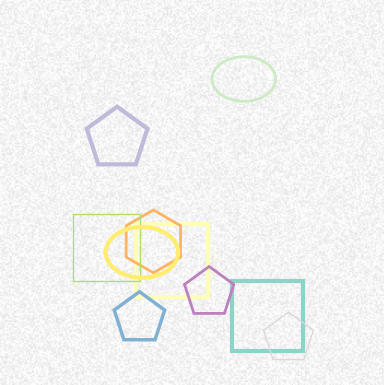[{"shape": "square", "thickness": 3, "radius": 0.46, "center": [0.694, 0.179]}, {"shape": "square", "thickness": 3, "radius": 0.47, "center": [0.447, 0.323]}, {"shape": "pentagon", "thickness": 3, "radius": 0.41, "center": [0.304, 0.64]}, {"shape": "pentagon", "thickness": 2.5, "radius": 0.34, "center": [0.362, 0.173]}, {"shape": "hexagon", "thickness": 2, "radius": 0.41, "center": [0.398, 0.373]}, {"shape": "square", "thickness": 1, "radius": 0.43, "center": [0.277, 0.357]}, {"shape": "pentagon", "thickness": 1, "radius": 0.34, "center": [0.749, 0.121]}, {"shape": "pentagon", "thickness": 2, "radius": 0.34, "center": [0.543, 0.24]}, {"shape": "oval", "thickness": 2, "radius": 0.41, "center": [0.633, 0.795]}, {"shape": "oval", "thickness": 3, "radius": 0.47, "center": [0.369, 0.345]}]